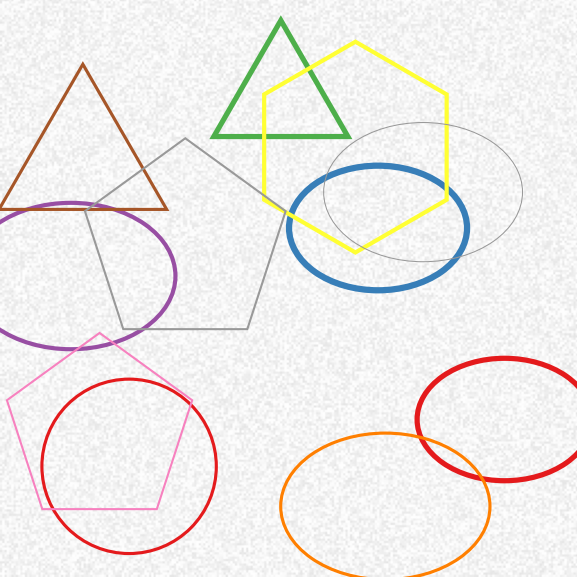[{"shape": "oval", "thickness": 2.5, "radius": 0.76, "center": [0.874, 0.273]}, {"shape": "circle", "thickness": 1.5, "radius": 0.75, "center": [0.224, 0.192]}, {"shape": "oval", "thickness": 3, "radius": 0.77, "center": [0.655, 0.604]}, {"shape": "triangle", "thickness": 2.5, "radius": 0.67, "center": [0.486, 0.83]}, {"shape": "oval", "thickness": 2, "radius": 0.91, "center": [0.123, 0.521]}, {"shape": "oval", "thickness": 1.5, "radius": 0.91, "center": [0.667, 0.122]}, {"shape": "hexagon", "thickness": 2, "radius": 0.91, "center": [0.615, 0.744]}, {"shape": "triangle", "thickness": 1.5, "radius": 0.84, "center": [0.143, 0.72]}, {"shape": "pentagon", "thickness": 1, "radius": 0.84, "center": [0.172, 0.254]}, {"shape": "oval", "thickness": 0.5, "radius": 0.86, "center": [0.733, 0.666]}, {"shape": "pentagon", "thickness": 1, "radius": 0.91, "center": [0.321, 0.577]}]